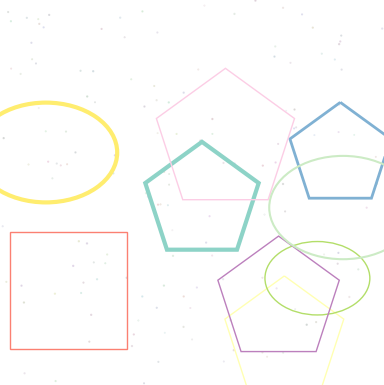[{"shape": "pentagon", "thickness": 3, "radius": 0.77, "center": [0.525, 0.477]}, {"shape": "pentagon", "thickness": 1, "radius": 0.81, "center": [0.739, 0.121]}, {"shape": "square", "thickness": 1, "radius": 0.76, "center": [0.178, 0.246]}, {"shape": "pentagon", "thickness": 2, "radius": 0.69, "center": [0.884, 0.597]}, {"shape": "oval", "thickness": 1, "radius": 0.68, "center": [0.824, 0.277]}, {"shape": "pentagon", "thickness": 1, "radius": 0.94, "center": [0.586, 0.634]}, {"shape": "pentagon", "thickness": 1, "radius": 0.83, "center": [0.724, 0.221]}, {"shape": "oval", "thickness": 1.5, "radius": 0.96, "center": [0.891, 0.461]}, {"shape": "oval", "thickness": 3, "radius": 0.93, "center": [0.119, 0.604]}]